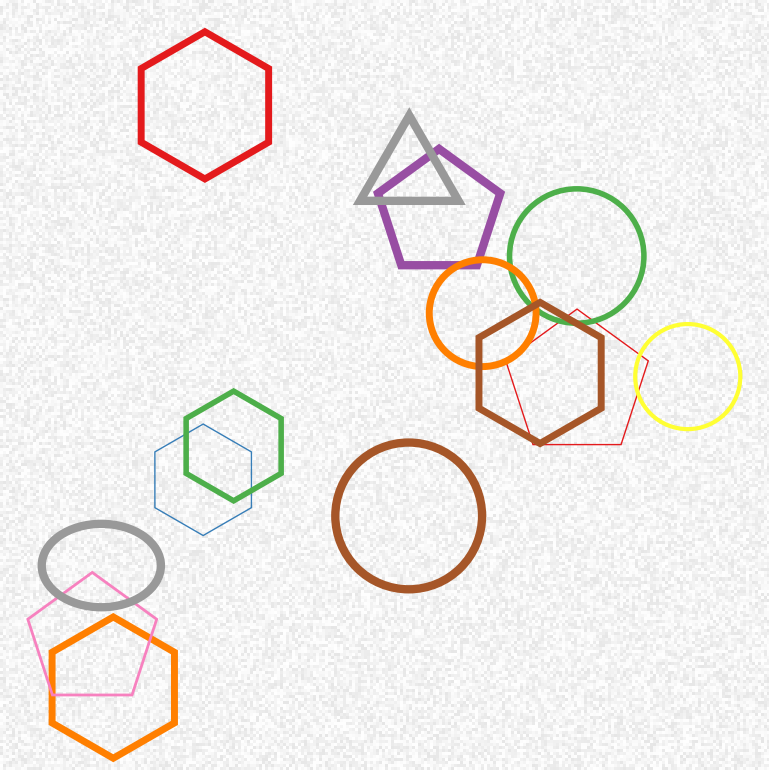[{"shape": "hexagon", "thickness": 2.5, "radius": 0.48, "center": [0.266, 0.863]}, {"shape": "pentagon", "thickness": 0.5, "radius": 0.49, "center": [0.749, 0.501]}, {"shape": "hexagon", "thickness": 0.5, "radius": 0.36, "center": [0.264, 0.377]}, {"shape": "hexagon", "thickness": 2, "radius": 0.36, "center": [0.303, 0.421]}, {"shape": "circle", "thickness": 2, "radius": 0.44, "center": [0.749, 0.667]}, {"shape": "pentagon", "thickness": 3, "radius": 0.42, "center": [0.57, 0.723]}, {"shape": "hexagon", "thickness": 2.5, "radius": 0.46, "center": [0.147, 0.107]}, {"shape": "circle", "thickness": 2.5, "radius": 0.35, "center": [0.627, 0.593]}, {"shape": "circle", "thickness": 1.5, "radius": 0.34, "center": [0.893, 0.511]}, {"shape": "hexagon", "thickness": 2.5, "radius": 0.46, "center": [0.701, 0.516]}, {"shape": "circle", "thickness": 3, "radius": 0.48, "center": [0.531, 0.33]}, {"shape": "pentagon", "thickness": 1, "radius": 0.44, "center": [0.12, 0.169]}, {"shape": "oval", "thickness": 3, "radius": 0.39, "center": [0.132, 0.266]}, {"shape": "triangle", "thickness": 3, "radius": 0.37, "center": [0.532, 0.776]}]